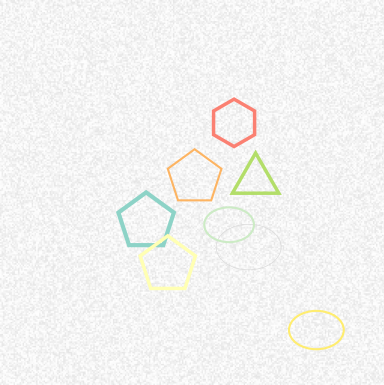[{"shape": "pentagon", "thickness": 3, "radius": 0.38, "center": [0.38, 0.425]}, {"shape": "pentagon", "thickness": 2.5, "radius": 0.38, "center": [0.436, 0.312]}, {"shape": "hexagon", "thickness": 2.5, "radius": 0.31, "center": [0.608, 0.681]}, {"shape": "pentagon", "thickness": 1.5, "radius": 0.37, "center": [0.506, 0.539]}, {"shape": "triangle", "thickness": 2.5, "radius": 0.35, "center": [0.664, 0.533]}, {"shape": "oval", "thickness": 0.5, "radius": 0.42, "center": [0.646, 0.358]}, {"shape": "oval", "thickness": 1.5, "radius": 0.32, "center": [0.595, 0.416]}, {"shape": "oval", "thickness": 1.5, "radius": 0.36, "center": [0.822, 0.143]}]